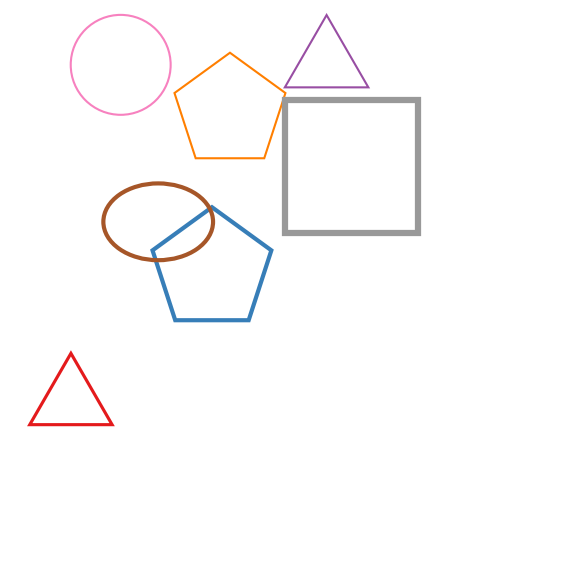[{"shape": "triangle", "thickness": 1.5, "radius": 0.41, "center": [0.123, 0.305]}, {"shape": "pentagon", "thickness": 2, "radius": 0.54, "center": [0.367, 0.532]}, {"shape": "triangle", "thickness": 1, "radius": 0.42, "center": [0.566, 0.89]}, {"shape": "pentagon", "thickness": 1, "radius": 0.51, "center": [0.398, 0.807]}, {"shape": "oval", "thickness": 2, "radius": 0.47, "center": [0.274, 0.615]}, {"shape": "circle", "thickness": 1, "radius": 0.43, "center": [0.209, 0.887]}, {"shape": "square", "thickness": 3, "radius": 0.58, "center": [0.609, 0.711]}]